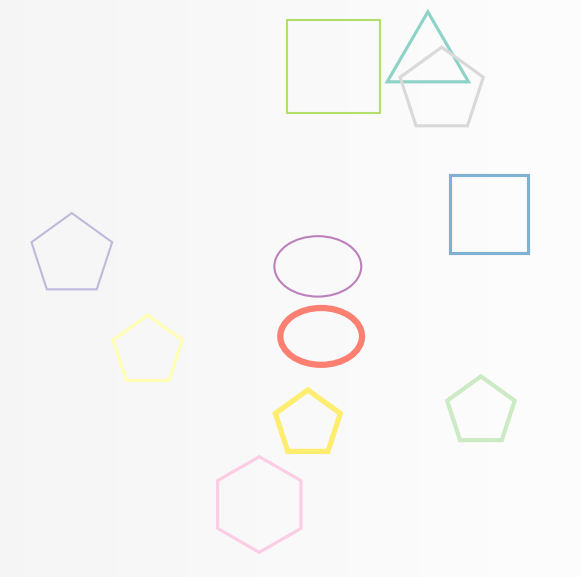[{"shape": "triangle", "thickness": 1.5, "radius": 0.4, "center": [0.736, 0.898]}, {"shape": "pentagon", "thickness": 1.5, "radius": 0.31, "center": [0.254, 0.391]}, {"shape": "pentagon", "thickness": 1, "radius": 0.36, "center": [0.124, 0.557]}, {"shape": "oval", "thickness": 3, "radius": 0.35, "center": [0.553, 0.417]}, {"shape": "square", "thickness": 1.5, "radius": 0.34, "center": [0.841, 0.629]}, {"shape": "square", "thickness": 1, "radius": 0.4, "center": [0.574, 0.884]}, {"shape": "hexagon", "thickness": 1.5, "radius": 0.41, "center": [0.446, 0.126]}, {"shape": "pentagon", "thickness": 1.5, "radius": 0.38, "center": [0.76, 0.842]}, {"shape": "oval", "thickness": 1, "radius": 0.37, "center": [0.547, 0.538]}, {"shape": "pentagon", "thickness": 2, "radius": 0.31, "center": [0.827, 0.286]}, {"shape": "pentagon", "thickness": 2.5, "radius": 0.29, "center": [0.53, 0.265]}]